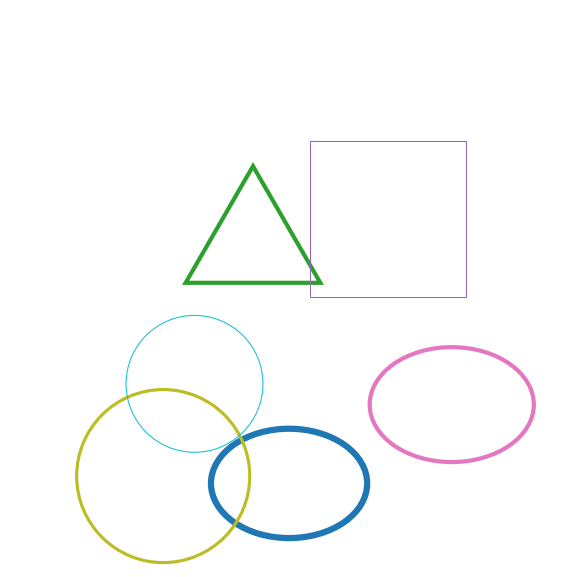[{"shape": "oval", "thickness": 3, "radius": 0.68, "center": [0.501, 0.162]}, {"shape": "triangle", "thickness": 2, "radius": 0.67, "center": [0.438, 0.577]}, {"shape": "square", "thickness": 0.5, "radius": 0.67, "center": [0.672, 0.62]}, {"shape": "oval", "thickness": 2, "radius": 0.71, "center": [0.782, 0.299]}, {"shape": "circle", "thickness": 1.5, "radius": 0.75, "center": [0.283, 0.175]}, {"shape": "circle", "thickness": 0.5, "radius": 0.59, "center": [0.337, 0.334]}]